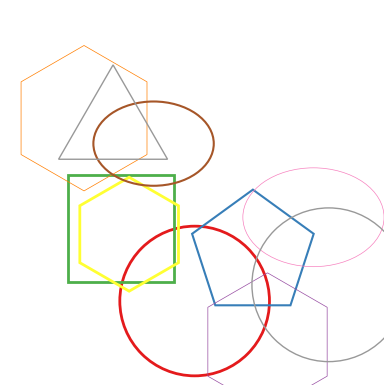[{"shape": "circle", "thickness": 2, "radius": 0.97, "center": [0.506, 0.218]}, {"shape": "pentagon", "thickness": 1.5, "radius": 0.83, "center": [0.657, 0.341]}, {"shape": "square", "thickness": 2, "radius": 0.69, "center": [0.314, 0.406]}, {"shape": "hexagon", "thickness": 0.5, "radius": 0.89, "center": [0.695, 0.112]}, {"shape": "hexagon", "thickness": 0.5, "radius": 0.94, "center": [0.218, 0.693]}, {"shape": "hexagon", "thickness": 2, "radius": 0.74, "center": [0.335, 0.392]}, {"shape": "oval", "thickness": 1.5, "radius": 0.78, "center": [0.399, 0.627]}, {"shape": "oval", "thickness": 0.5, "radius": 0.92, "center": [0.814, 0.436]}, {"shape": "triangle", "thickness": 1, "radius": 0.82, "center": [0.294, 0.668]}, {"shape": "circle", "thickness": 1, "radius": 1.0, "center": [0.854, 0.26]}]